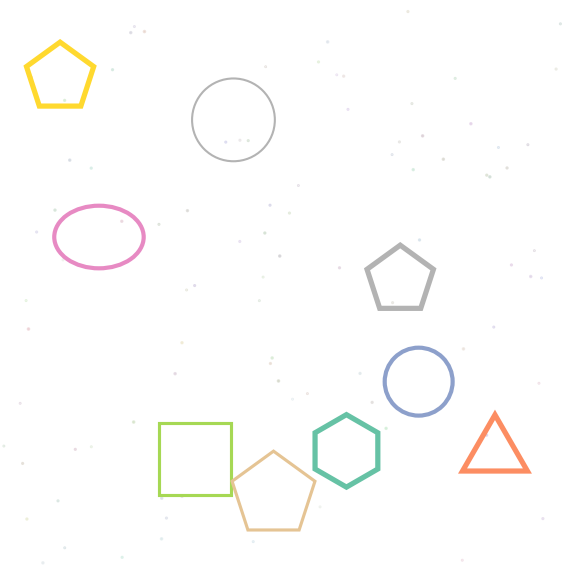[{"shape": "hexagon", "thickness": 2.5, "radius": 0.31, "center": [0.6, 0.218]}, {"shape": "triangle", "thickness": 2.5, "radius": 0.32, "center": [0.857, 0.216]}, {"shape": "circle", "thickness": 2, "radius": 0.29, "center": [0.725, 0.338]}, {"shape": "oval", "thickness": 2, "radius": 0.39, "center": [0.171, 0.589]}, {"shape": "square", "thickness": 1.5, "radius": 0.31, "center": [0.338, 0.204]}, {"shape": "pentagon", "thickness": 2.5, "radius": 0.31, "center": [0.104, 0.865]}, {"shape": "pentagon", "thickness": 1.5, "radius": 0.38, "center": [0.474, 0.142]}, {"shape": "pentagon", "thickness": 2.5, "radius": 0.3, "center": [0.693, 0.514]}, {"shape": "circle", "thickness": 1, "radius": 0.36, "center": [0.404, 0.792]}]